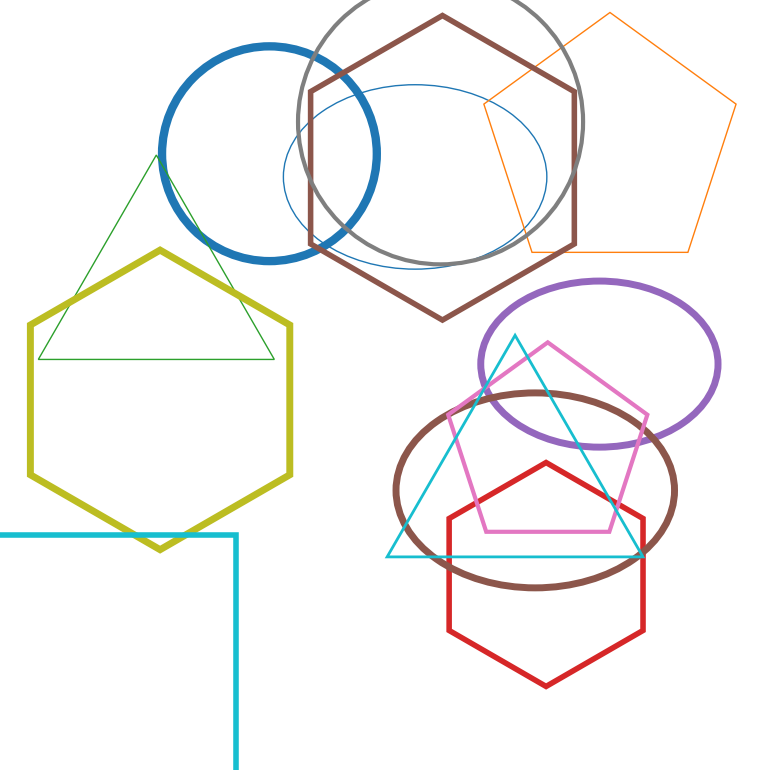[{"shape": "oval", "thickness": 0.5, "radius": 0.86, "center": [0.539, 0.77]}, {"shape": "circle", "thickness": 3, "radius": 0.7, "center": [0.35, 0.8]}, {"shape": "pentagon", "thickness": 0.5, "radius": 0.86, "center": [0.792, 0.812]}, {"shape": "triangle", "thickness": 0.5, "radius": 0.88, "center": [0.203, 0.622]}, {"shape": "hexagon", "thickness": 2, "radius": 0.73, "center": [0.709, 0.254]}, {"shape": "oval", "thickness": 2.5, "radius": 0.77, "center": [0.778, 0.527]}, {"shape": "hexagon", "thickness": 2, "radius": 0.99, "center": [0.575, 0.782]}, {"shape": "oval", "thickness": 2.5, "radius": 0.9, "center": [0.695, 0.363]}, {"shape": "pentagon", "thickness": 1.5, "radius": 0.68, "center": [0.711, 0.419]}, {"shape": "circle", "thickness": 1.5, "radius": 0.93, "center": [0.572, 0.842]}, {"shape": "hexagon", "thickness": 2.5, "radius": 0.97, "center": [0.208, 0.481]}, {"shape": "square", "thickness": 2, "radius": 0.86, "center": [0.135, 0.133]}, {"shape": "triangle", "thickness": 1, "radius": 0.96, "center": [0.669, 0.373]}]